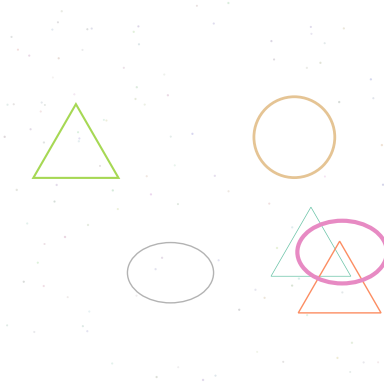[{"shape": "triangle", "thickness": 0.5, "radius": 0.6, "center": [0.808, 0.342]}, {"shape": "triangle", "thickness": 1, "radius": 0.62, "center": [0.882, 0.249]}, {"shape": "oval", "thickness": 3, "radius": 0.58, "center": [0.889, 0.345]}, {"shape": "triangle", "thickness": 1.5, "radius": 0.64, "center": [0.197, 0.602]}, {"shape": "circle", "thickness": 2, "radius": 0.53, "center": [0.765, 0.644]}, {"shape": "oval", "thickness": 1, "radius": 0.56, "center": [0.443, 0.292]}]